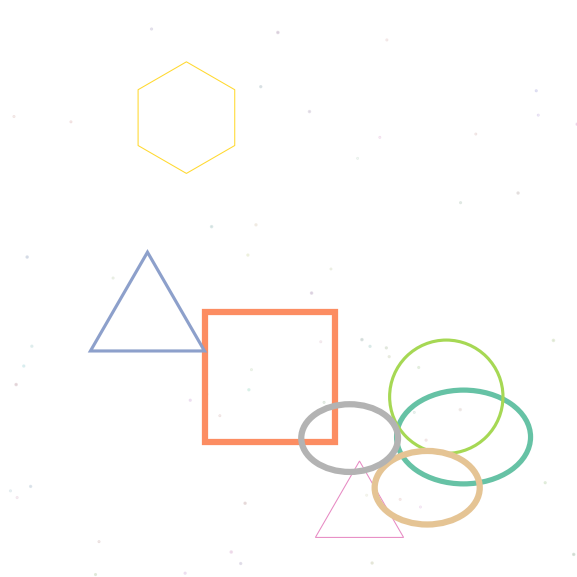[{"shape": "oval", "thickness": 2.5, "radius": 0.58, "center": [0.803, 0.242]}, {"shape": "square", "thickness": 3, "radius": 0.56, "center": [0.468, 0.346]}, {"shape": "triangle", "thickness": 1.5, "radius": 0.57, "center": [0.255, 0.448]}, {"shape": "triangle", "thickness": 0.5, "radius": 0.44, "center": [0.623, 0.113]}, {"shape": "circle", "thickness": 1.5, "radius": 0.49, "center": [0.773, 0.312]}, {"shape": "hexagon", "thickness": 0.5, "radius": 0.48, "center": [0.323, 0.795]}, {"shape": "oval", "thickness": 3, "radius": 0.45, "center": [0.74, 0.155]}, {"shape": "oval", "thickness": 3, "radius": 0.42, "center": [0.605, 0.241]}]